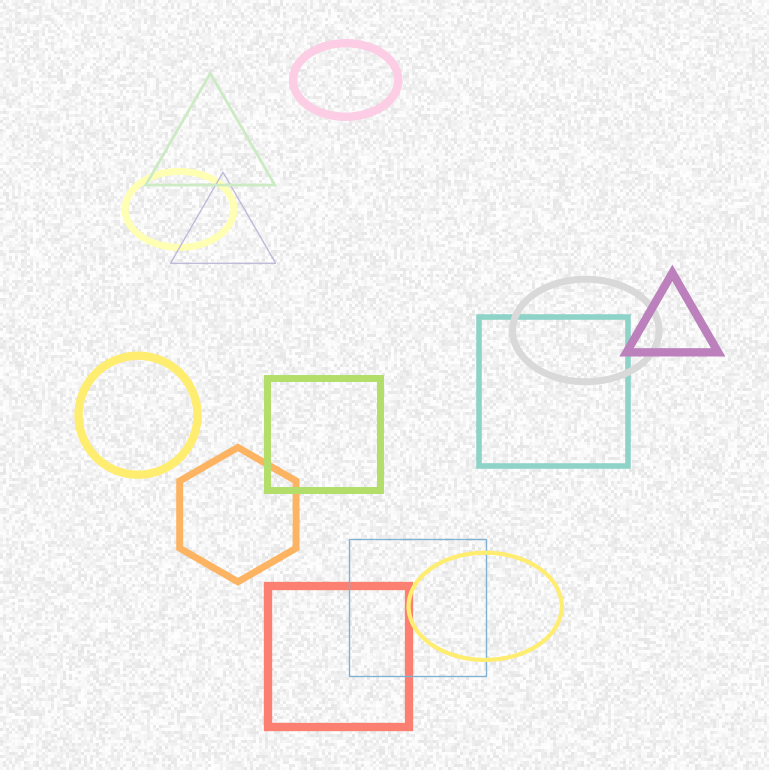[{"shape": "square", "thickness": 2, "radius": 0.48, "center": [0.719, 0.492]}, {"shape": "oval", "thickness": 2.5, "radius": 0.35, "center": [0.233, 0.728]}, {"shape": "triangle", "thickness": 0.5, "radius": 0.39, "center": [0.29, 0.697]}, {"shape": "square", "thickness": 3, "radius": 0.46, "center": [0.44, 0.148]}, {"shape": "square", "thickness": 0.5, "radius": 0.44, "center": [0.543, 0.211]}, {"shape": "hexagon", "thickness": 2.5, "radius": 0.44, "center": [0.309, 0.332]}, {"shape": "square", "thickness": 2.5, "radius": 0.37, "center": [0.42, 0.436]}, {"shape": "oval", "thickness": 3, "radius": 0.34, "center": [0.449, 0.896]}, {"shape": "oval", "thickness": 2.5, "radius": 0.48, "center": [0.761, 0.571]}, {"shape": "triangle", "thickness": 3, "radius": 0.34, "center": [0.873, 0.577]}, {"shape": "triangle", "thickness": 1, "radius": 0.48, "center": [0.273, 0.808]}, {"shape": "oval", "thickness": 1.5, "radius": 0.5, "center": [0.63, 0.213]}, {"shape": "circle", "thickness": 3, "radius": 0.39, "center": [0.179, 0.461]}]